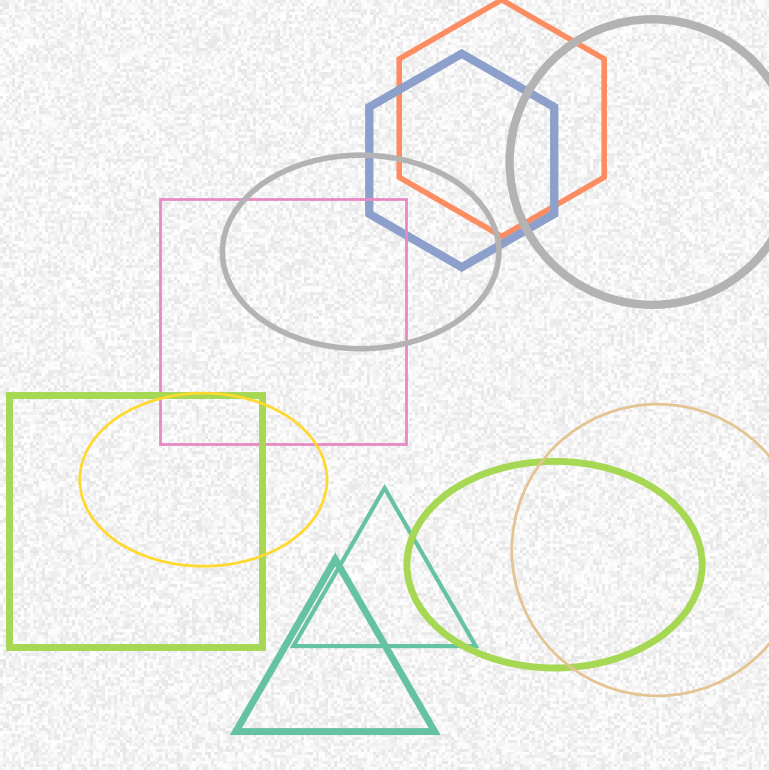[{"shape": "triangle", "thickness": 1.5, "radius": 0.68, "center": [0.499, 0.229]}, {"shape": "triangle", "thickness": 2.5, "radius": 0.75, "center": [0.435, 0.124]}, {"shape": "hexagon", "thickness": 2, "radius": 0.77, "center": [0.652, 0.847]}, {"shape": "hexagon", "thickness": 3, "radius": 0.69, "center": [0.6, 0.792]}, {"shape": "square", "thickness": 1, "radius": 0.8, "center": [0.367, 0.583]}, {"shape": "oval", "thickness": 2.5, "radius": 0.96, "center": [0.72, 0.267]}, {"shape": "square", "thickness": 2.5, "radius": 0.82, "center": [0.176, 0.323]}, {"shape": "oval", "thickness": 1, "radius": 0.8, "center": [0.264, 0.377]}, {"shape": "circle", "thickness": 1, "radius": 0.95, "center": [0.854, 0.286]}, {"shape": "circle", "thickness": 3, "radius": 0.93, "center": [0.847, 0.79]}, {"shape": "oval", "thickness": 2, "radius": 0.9, "center": [0.468, 0.673]}]